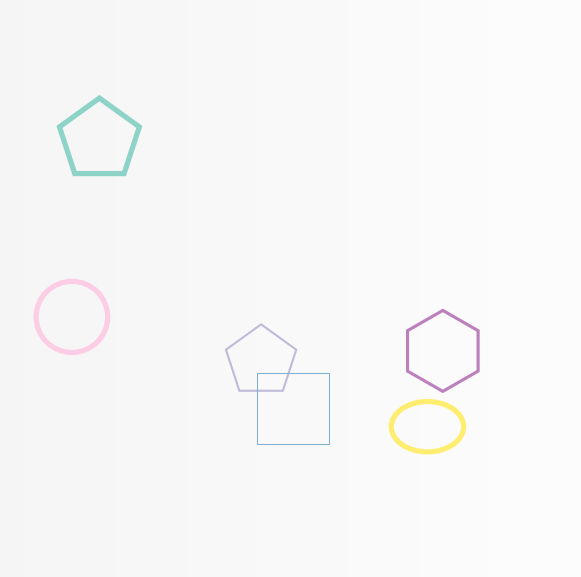[{"shape": "pentagon", "thickness": 2.5, "radius": 0.36, "center": [0.171, 0.757]}, {"shape": "pentagon", "thickness": 1, "radius": 0.32, "center": [0.449, 0.374]}, {"shape": "square", "thickness": 0.5, "radius": 0.31, "center": [0.505, 0.292]}, {"shape": "circle", "thickness": 2.5, "radius": 0.31, "center": [0.124, 0.45]}, {"shape": "hexagon", "thickness": 1.5, "radius": 0.35, "center": [0.762, 0.392]}, {"shape": "oval", "thickness": 2.5, "radius": 0.31, "center": [0.735, 0.26]}]